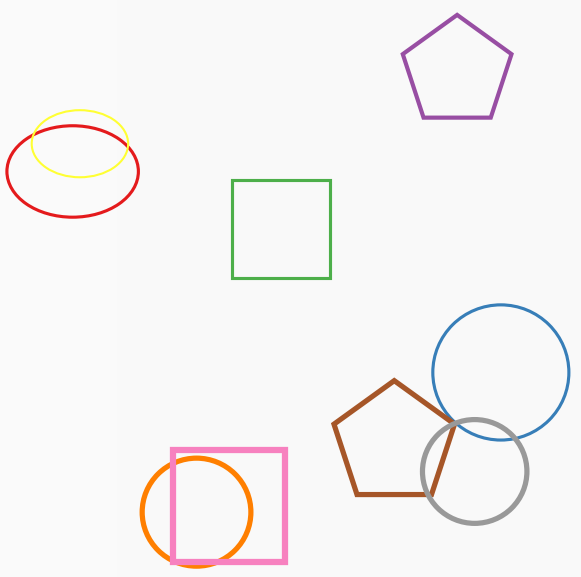[{"shape": "oval", "thickness": 1.5, "radius": 0.57, "center": [0.125, 0.702]}, {"shape": "circle", "thickness": 1.5, "radius": 0.59, "center": [0.862, 0.354]}, {"shape": "square", "thickness": 1.5, "radius": 0.42, "center": [0.484, 0.602]}, {"shape": "pentagon", "thickness": 2, "radius": 0.49, "center": [0.786, 0.875]}, {"shape": "circle", "thickness": 2.5, "radius": 0.47, "center": [0.338, 0.112]}, {"shape": "oval", "thickness": 1, "radius": 0.41, "center": [0.137, 0.75]}, {"shape": "pentagon", "thickness": 2.5, "radius": 0.55, "center": [0.678, 0.231]}, {"shape": "square", "thickness": 3, "radius": 0.48, "center": [0.394, 0.123]}, {"shape": "circle", "thickness": 2.5, "radius": 0.45, "center": [0.817, 0.183]}]